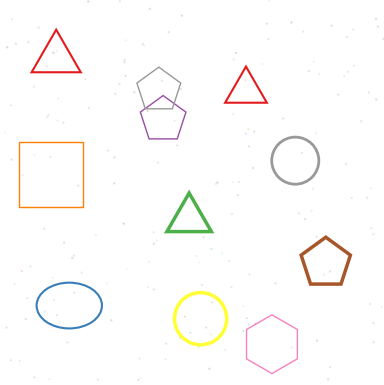[{"shape": "triangle", "thickness": 1.5, "radius": 0.37, "center": [0.146, 0.849]}, {"shape": "triangle", "thickness": 1.5, "radius": 0.31, "center": [0.639, 0.764]}, {"shape": "oval", "thickness": 1.5, "radius": 0.42, "center": [0.18, 0.206]}, {"shape": "triangle", "thickness": 2.5, "radius": 0.33, "center": [0.491, 0.432]}, {"shape": "pentagon", "thickness": 1, "radius": 0.31, "center": [0.424, 0.69]}, {"shape": "square", "thickness": 1, "radius": 0.42, "center": [0.132, 0.547]}, {"shape": "circle", "thickness": 2.5, "radius": 0.34, "center": [0.521, 0.172]}, {"shape": "pentagon", "thickness": 2.5, "radius": 0.34, "center": [0.846, 0.317]}, {"shape": "hexagon", "thickness": 1, "radius": 0.38, "center": [0.706, 0.106]}, {"shape": "circle", "thickness": 2, "radius": 0.31, "center": [0.767, 0.583]}, {"shape": "pentagon", "thickness": 1, "radius": 0.3, "center": [0.413, 0.766]}]